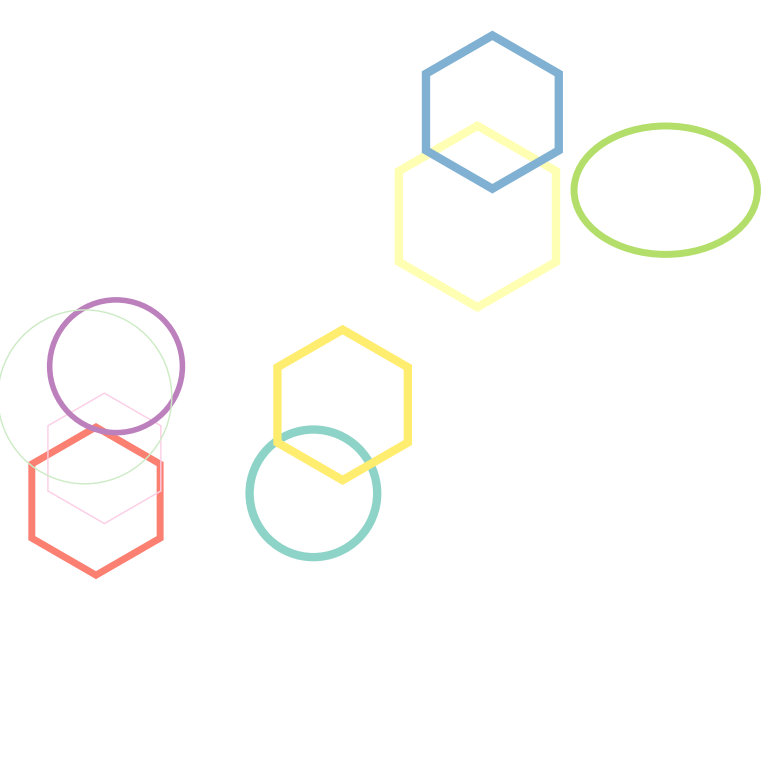[{"shape": "circle", "thickness": 3, "radius": 0.41, "center": [0.407, 0.359]}, {"shape": "hexagon", "thickness": 3, "radius": 0.59, "center": [0.62, 0.719]}, {"shape": "hexagon", "thickness": 2.5, "radius": 0.48, "center": [0.125, 0.349]}, {"shape": "hexagon", "thickness": 3, "radius": 0.5, "center": [0.639, 0.854]}, {"shape": "oval", "thickness": 2.5, "radius": 0.6, "center": [0.865, 0.753]}, {"shape": "hexagon", "thickness": 0.5, "radius": 0.42, "center": [0.136, 0.405]}, {"shape": "circle", "thickness": 2, "radius": 0.43, "center": [0.151, 0.524]}, {"shape": "circle", "thickness": 0.5, "radius": 0.56, "center": [0.11, 0.485]}, {"shape": "hexagon", "thickness": 3, "radius": 0.49, "center": [0.445, 0.474]}]